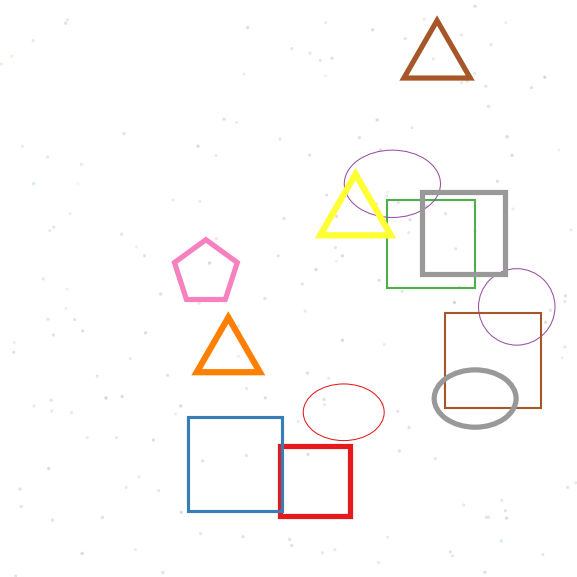[{"shape": "oval", "thickness": 0.5, "radius": 0.35, "center": [0.595, 0.285]}, {"shape": "square", "thickness": 2.5, "radius": 0.3, "center": [0.545, 0.166]}, {"shape": "square", "thickness": 1.5, "radius": 0.41, "center": [0.407, 0.196]}, {"shape": "square", "thickness": 1, "radius": 0.38, "center": [0.746, 0.577]}, {"shape": "circle", "thickness": 0.5, "radius": 0.33, "center": [0.895, 0.468]}, {"shape": "oval", "thickness": 0.5, "radius": 0.42, "center": [0.679, 0.681]}, {"shape": "triangle", "thickness": 3, "radius": 0.32, "center": [0.395, 0.386]}, {"shape": "triangle", "thickness": 3, "radius": 0.35, "center": [0.616, 0.627]}, {"shape": "square", "thickness": 1, "radius": 0.41, "center": [0.854, 0.375]}, {"shape": "triangle", "thickness": 2.5, "radius": 0.33, "center": [0.757, 0.897]}, {"shape": "pentagon", "thickness": 2.5, "radius": 0.29, "center": [0.357, 0.527]}, {"shape": "square", "thickness": 2.5, "radius": 0.36, "center": [0.803, 0.595]}, {"shape": "oval", "thickness": 2.5, "radius": 0.35, "center": [0.823, 0.309]}]